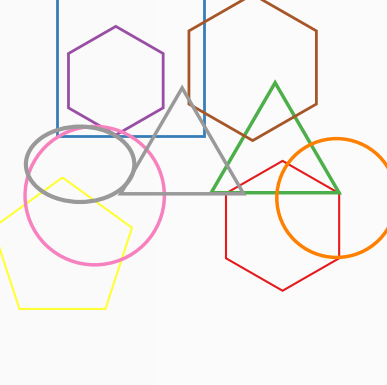[{"shape": "hexagon", "thickness": 1.5, "radius": 0.84, "center": [0.729, 0.413]}, {"shape": "square", "thickness": 2, "radius": 0.95, "center": [0.337, 0.835]}, {"shape": "triangle", "thickness": 2.5, "radius": 0.95, "center": [0.71, 0.595]}, {"shape": "hexagon", "thickness": 2, "radius": 0.71, "center": [0.299, 0.79]}, {"shape": "circle", "thickness": 2.5, "radius": 0.77, "center": [0.869, 0.486]}, {"shape": "pentagon", "thickness": 1.5, "radius": 0.94, "center": [0.161, 0.35]}, {"shape": "hexagon", "thickness": 2, "radius": 0.95, "center": [0.652, 0.825]}, {"shape": "circle", "thickness": 2.5, "radius": 0.9, "center": [0.244, 0.492]}, {"shape": "oval", "thickness": 3, "radius": 0.7, "center": [0.207, 0.573]}, {"shape": "triangle", "thickness": 2.5, "radius": 0.92, "center": [0.47, 0.588]}]